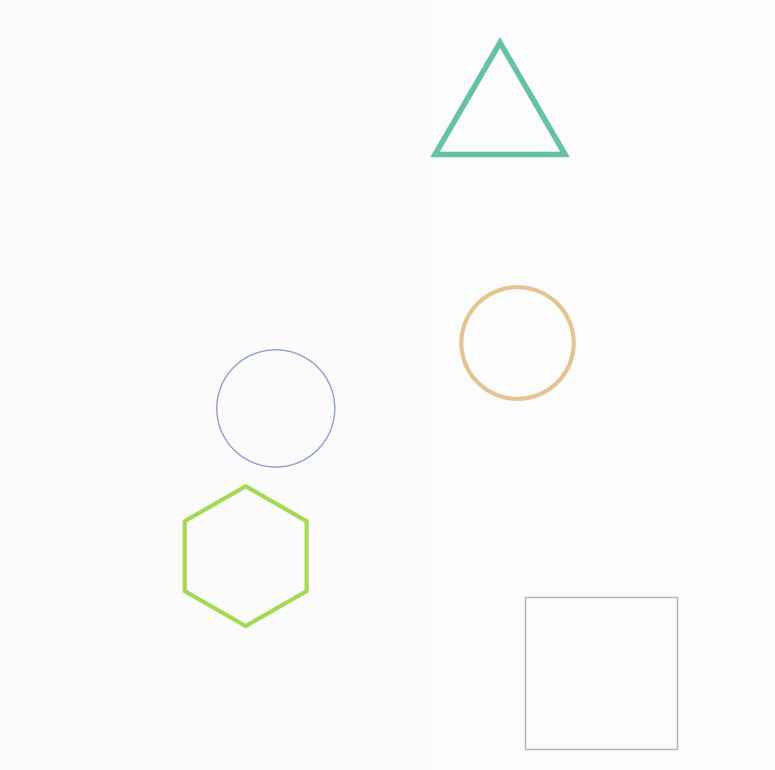[{"shape": "triangle", "thickness": 2, "radius": 0.48, "center": [0.645, 0.848]}, {"shape": "circle", "thickness": 0.5, "radius": 0.38, "center": [0.356, 0.47]}, {"shape": "hexagon", "thickness": 1.5, "radius": 0.45, "center": [0.317, 0.278]}, {"shape": "circle", "thickness": 1.5, "radius": 0.36, "center": [0.668, 0.555]}, {"shape": "square", "thickness": 0.5, "radius": 0.49, "center": [0.775, 0.126]}]